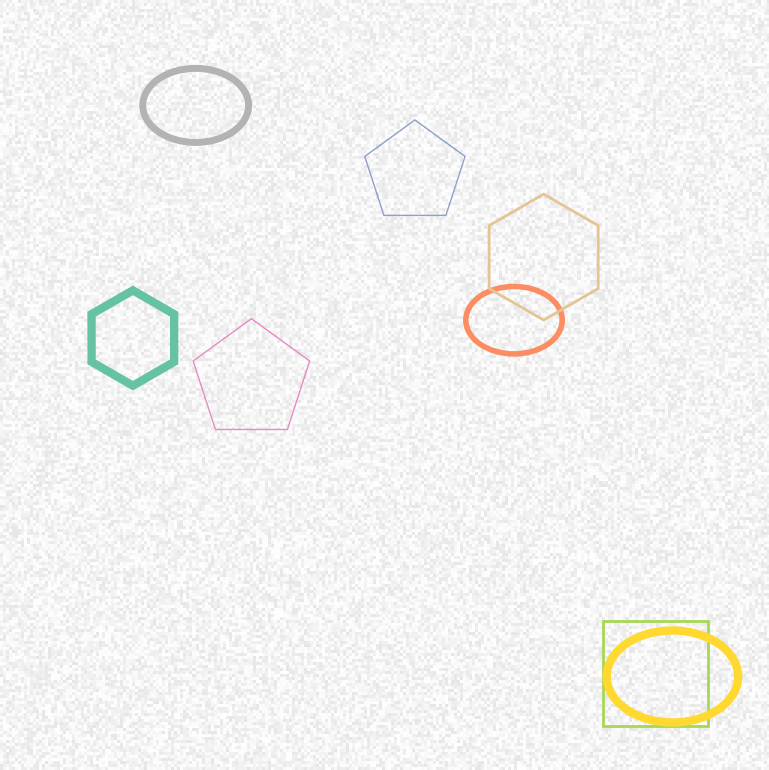[{"shape": "hexagon", "thickness": 3, "radius": 0.31, "center": [0.173, 0.561]}, {"shape": "oval", "thickness": 2, "radius": 0.31, "center": [0.668, 0.584]}, {"shape": "pentagon", "thickness": 0.5, "radius": 0.34, "center": [0.539, 0.776]}, {"shape": "pentagon", "thickness": 0.5, "radius": 0.4, "center": [0.327, 0.507]}, {"shape": "square", "thickness": 1, "radius": 0.34, "center": [0.852, 0.126]}, {"shape": "oval", "thickness": 3, "radius": 0.43, "center": [0.873, 0.121]}, {"shape": "hexagon", "thickness": 1, "radius": 0.41, "center": [0.706, 0.666]}, {"shape": "oval", "thickness": 2.5, "radius": 0.34, "center": [0.254, 0.863]}]